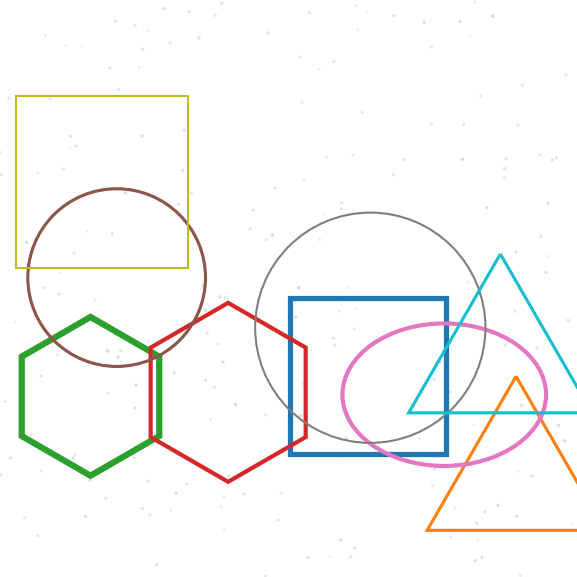[{"shape": "square", "thickness": 2.5, "radius": 0.68, "center": [0.638, 0.348]}, {"shape": "triangle", "thickness": 1.5, "radius": 0.89, "center": [0.894, 0.17]}, {"shape": "hexagon", "thickness": 3, "radius": 0.69, "center": [0.157, 0.313]}, {"shape": "hexagon", "thickness": 2, "radius": 0.77, "center": [0.395, 0.32]}, {"shape": "circle", "thickness": 1.5, "radius": 0.77, "center": [0.202, 0.518]}, {"shape": "oval", "thickness": 2, "radius": 0.88, "center": [0.769, 0.316]}, {"shape": "circle", "thickness": 1, "radius": 1.0, "center": [0.641, 0.432]}, {"shape": "square", "thickness": 1, "radius": 0.74, "center": [0.176, 0.684]}, {"shape": "triangle", "thickness": 1.5, "radius": 0.92, "center": [0.866, 0.376]}]